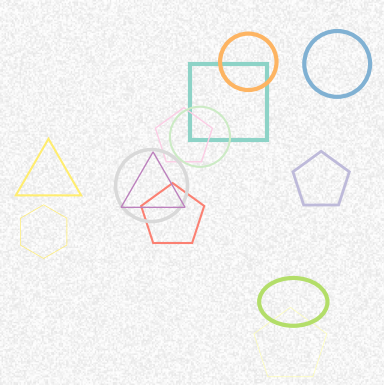[{"shape": "square", "thickness": 3, "radius": 0.5, "center": [0.594, 0.735]}, {"shape": "pentagon", "thickness": 0.5, "radius": 0.5, "center": [0.754, 0.102]}, {"shape": "pentagon", "thickness": 2, "radius": 0.39, "center": [0.834, 0.53]}, {"shape": "pentagon", "thickness": 1.5, "radius": 0.43, "center": [0.448, 0.438]}, {"shape": "circle", "thickness": 3, "radius": 0.43, "center": [0.876, 0.834]}, {"shape": "circle", "thickness": 3, "radius": 0.37, "center": [0.645, 0.839]}, {"shape": "oval", "thickness": 3, "radius": 0.44, "center": [0.762, 0.216]}, {"shape": "pentagon", "thickness": 1, "radius": 0.39, "center": [0.478, 0.643]}, {"shape": "circle", "thickness": 2.5, "radius": 0.47, "center": [0.394, 0.518]}, {"shape": "triangle", "thickness": 1, "radius": 0.48, "center": [0.398, 0.509]}, {"shape": "circle", "thickness": 1.5, "radius": 0.39, "center": [0.519, 0.645]}, {"shape": "hexagon", "thickness": 0.5, "radius": 0.35, "center": [0.113, 0.398]}, {"shape": "triangle", "thickness": 1.5, "radius": 0.49, "center": [0.126, 0.542]}]